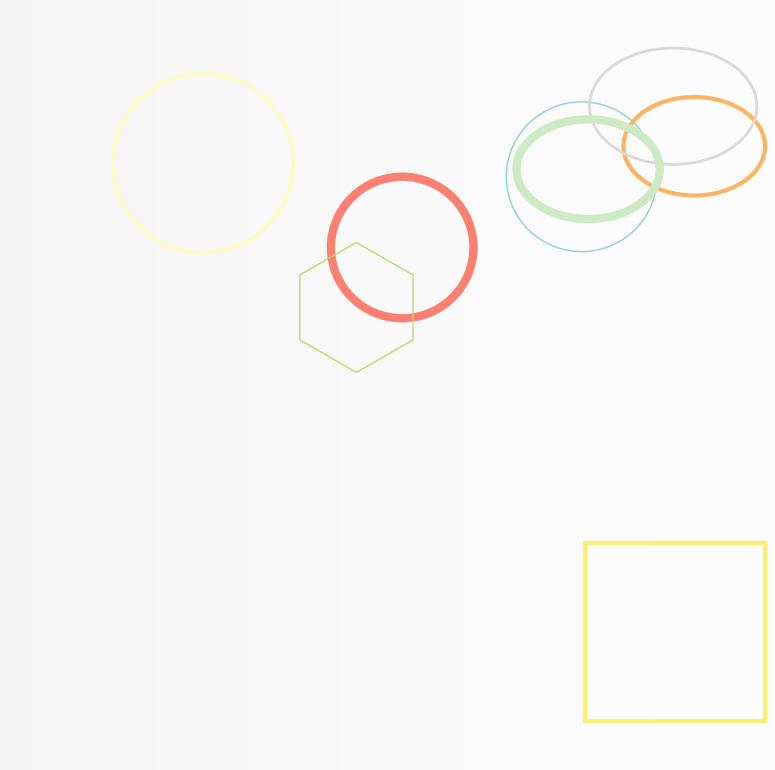[{"shape": "circle", "thickness": 0.5, "radius": 0.49, "center": [0.751, 0.77]}, {"shape": "circle", "thickness": 1, "radius": 0.58, "center": [0.262, 0.788]}, {"shape": "circle", "thickness": 3, "radius": 0.46, "center": [0.519, 0.679]}, {"shape": "oval", "thickness": 1.5, "radius": 0.46, "center": [0.896, 0.81]}, {"shape": "hexagon", "thickness": 0.5, "radius": 0.42, "center": [0.46, 0.601]}, {"shape": "oval", "thickness": 1, "radius": 0.54, "center": [0.869, 0.862]}, {"shape": "oval", "thickness": 3, "radius": 0.46, "center": [0.759, 0.78]}, {"shape": "square", "thickness": 1.5, "radius": 0.58, "center": [0.871, 0.179]}]